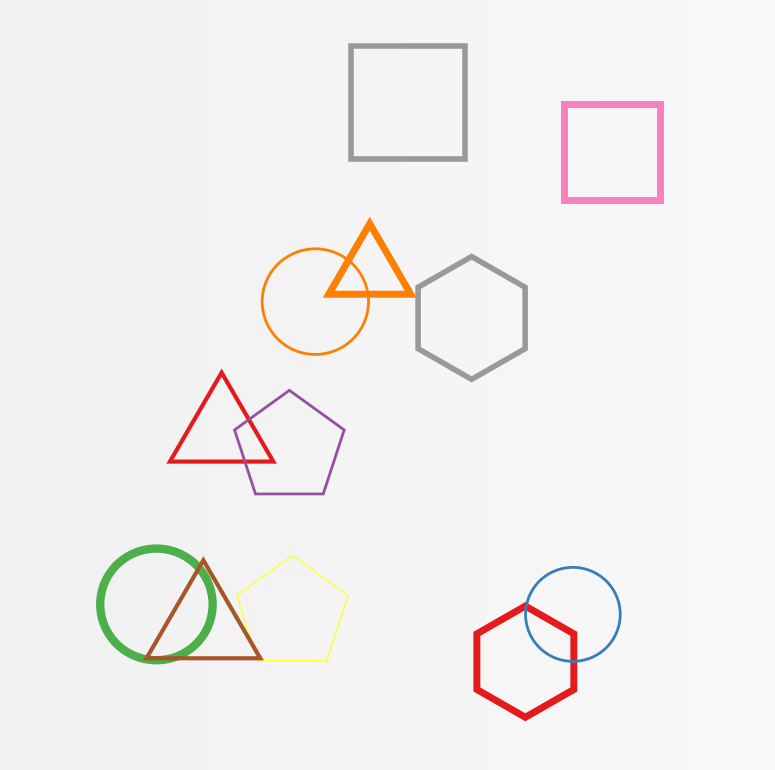[{"shape": "hexagon", "thickness": 2.5, "radius": 0.36, "center": [0.678, 0.141]}, {"shape": "triangle", "thickness": 1.5, "radius": 0.39, "center": [0.286, 0.439]}, {"shape": "circle", "thickness": 1, "radius": 0.31, "center": [0.739, 0.202]}, {"shape": "circle", "thickness": 3, "radius": 0.36, "center": [0.202, 0.215]}, {"shape": "pentagon", "thickness": 1, "radius": 0.37, "center": [0.373, 0.419]}, {"shape": "triangle", "thickness": 2.5, "radius": 0.31, "center": [0.477, 0.648]}, {"shape": "circle", "thickness": 1, "radius": 0.34, "center": [0.407, 0.608]}, {"shape": "pentagon", "thickness": 0.5, "radius": 0.38, "center": [0.377, 0.203]}, {"shape": "triangle", "thickness": 1.5, "radius": 0.42, "center": [0.262, 0.188]}, {"shape": "square", "thickness": 2.5, "radius": 0.31, "center": [0.79, 0.803]}, {"shape": "square", "thickness": 2, "radius": 0.37, "center": [0.527, 0.867]}, {"shape": "hexagon", "thickness": 2, "radius": 0.4, "center": [0.609, 0.587]}]